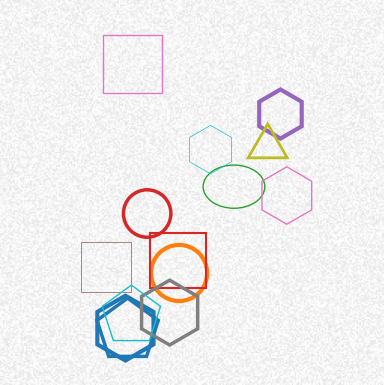[{"shape": "hexagon", "thickness": 3, "radius": 0.42, "center": [0.326, 0.148]}, {"shape": "pentagon", "thickness": 2.5, "radius": 0.42, "center": [0.332, 0.142]}, {"shape": "circle", "thickness": 3, "radius": 0.36, "center": [0.465, 0.291]}, {"shape": "oval", "thickness": 1, "radius": 0.4, "center": [0.608, 0.515]}, {"shape": "circle", "thickness": 2.5, "radius": 0.31, "center": [0.382, 0.445]}, {"shape": "square", "thickness": 1.5, "radius": 0.36, "center": [0.463, 0.324]}, {"shape": "hexagon", "thickness": 3, "radius": 0.32, "center": [0.729, 0.704]}, {"shape": "square", "thickness": 0.5, "radius": 0.32, "center": [0.275, 0.306]}, {"shape": "square", "thickness": 1, "radius": 0.38, "center": [0.345, 0.834]}, {"shape": "hexagon", "thickness": 1, "radius": 0.37, "center": [0.745, 0.492]}, {"shape": "hexagon", "thickness": 2.5, "radius": 0.42, "center": [0.441, 0.188]}, {"shape": "triangle", "thickness": 2, "radius": 0.29, "center": [0.695, 0.619]}, {"shape": "pentagon", "thickness": 1, "radius": 0.4, "center": [0.341, 0.18]}, {"shape": "hexagon", "thickness": 0.5, "radius": 0.32, "center": [0.547, 0.611]}]